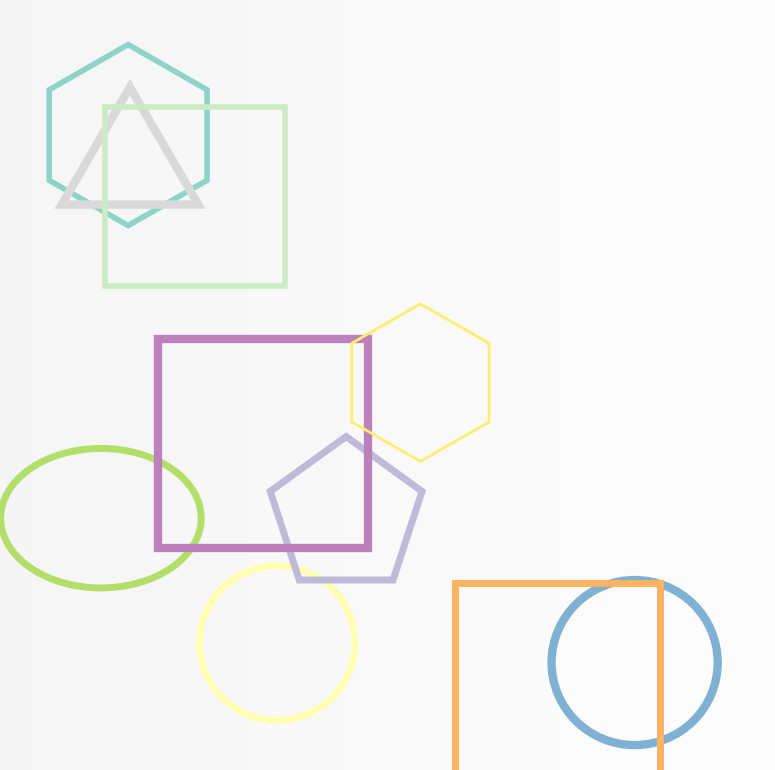[{"shape": "hexagon", "thickness": 2, "radius": 0.59, "center": [0.165, 0.825]}, {"shape": "circle", "thickness": 2.5, "radius": 0.5, "center": [0.358, 0.165]}, {"shape": "pentagon", "thickness": 2.5, "radius": 0.51, "center": [0.447, 0.33]}, {"shape": "circle", "thickness": 3, "radius": 0.54, "center": [0.819, 0.14]}, {"shape": "square", "thickness": 2.5, "radius": 0.66, "center": [0.719, 0.111]}, {"shape": "oval", "thickness": 2.5, "radius": 0.65, "center": [0.13, 0.327]}, {"shape": "triangle", "thickness": 3, "radius": 0.51, "center": [0.168, 0.785]}, {"shape": "square", "thickness": 3, "radius": 0.68, "center": [0.34, 0.424]}, {"shape": "square", "thickness": 2, "radius": 0.58, "center": [0.252, 0.744]}, {"shape": "hexagon", "thickness": 1, "radius": 0.51, "center": [0.542, 0.503]}]